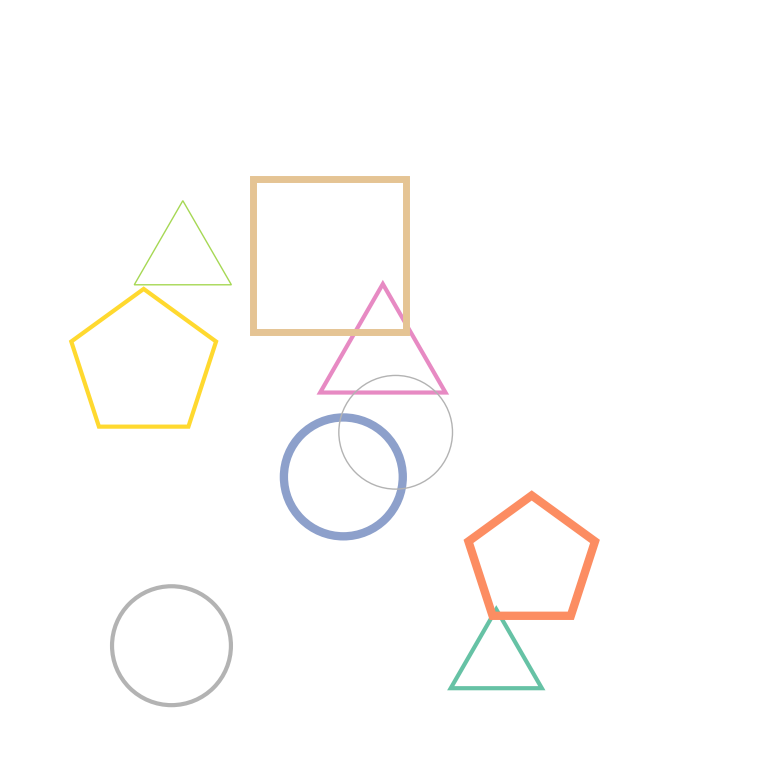[{"shape": "triangle", "thickness": 1.5, "radius": 0.34, "center": [0.645, 0.14]}, {"shape": "pentagon", "thickness": 3, "radius": 0.43, "center": [0.691, 0.27]}, {"shape": "circle", "thickness": 3, "radius": 0.39, "center": [0.446, 0.381]}, {"shape": "triangle", "thickness": 1.5, "radius": 0.47, "center": [0.497, 0.537]}, {"shape": "triangle", "thickness": 0.5, "radius": 0.36, "center": [0.237, 0.667]}, {"shape": "pentagon", "thickness": 1.5, "radius": 0.49, "center": [0.187, 0.526]}, {"shape": "square", "thickness": 2.5, "radius": 0.5, "center": [0.428, 0.669]}, {"shape": "circle", "thickness": 1.5, "radius": 0.39, "center": [0.223, 0.161]}, {"shape": "circle", "thickness": 0.5, "radius": 0.37, "center": [0.514, 0.439]}]